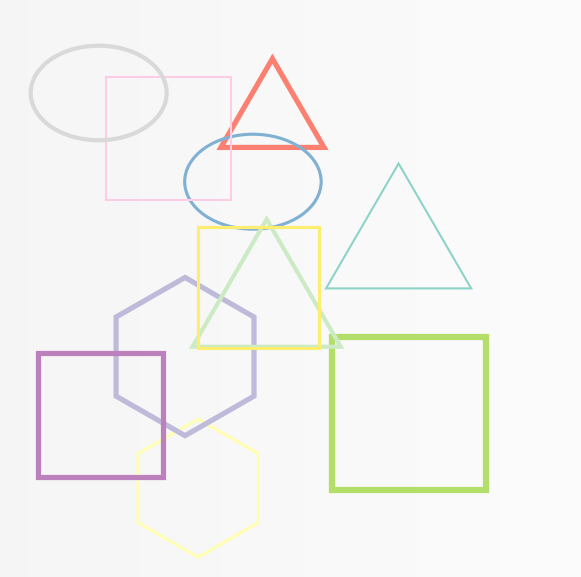[{"shape": "triangle", "thickness": 1, "radius": 0.72, "center": [0.686, 0.572]}, {"shape": "hexagon", "thickness": 1.5, "radius": 0.6, "center": [0.341, 0.154]}, {"shape": "hexagon", "thickness": 2.5, "radius": 0.68, "center": [0.318, 0.382]}, {"shape": "triangle", "thickness": 2.5, "radius": 0.51, "center": [0.469, 0.795]}, {"shape": "oval", "thickness": 1.5, "radius": 0.59, "center": [0.435, 0.685]}, {"shape": "square", "thickness": 3, "radius": 0.66, "center": [0.704, 0.283]}, {"shape": "square", "thickness": 1, "radius": 0.54, "center": [0.29, 0.759]}, {"shape": "oval", "thickness": 2, "radius": 0.58, "center": [0.17, 0.838]}, {"shape": "square", "thickness": 2.5, "radius": 0.54, "center": [0.173, 0.281]}, {"shape": "triangle", "thickness": 2, "radius": 0.74, "center": [0.459, 0.472]}, {"shape": "square", "thickness": 1.5, "radius": 0.52, "center": [0.444, 0.501]}]